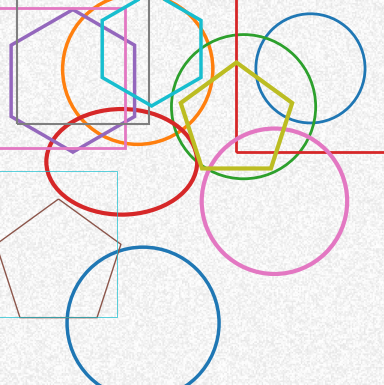[{"shape": "circle", "thickness": 2, "radius": 0.71, "center": [0.806, 0.822]}, {"shape": "circle", "thickness": 2.5, "radius": 0.99, "center": [0.372, 0.161]}, {"shape": "circle", "thickness": 2.5, "radius": 0.98, "center": [0.358, 0.82]}, {"shape": "circle", "thickness": 2, "radius": 0.94, "center": [0.633, 0.723]}, {"shape": "oval", "thickness": 3, "radius": 0.98, "center": [0.316, 0.58]}, {"shape": "square", "thickness": 2, "radius": 0.99, "center": [0.812, 0.804]}, {"shape": "hexagon", "thickness": 2.5, "radius": 0.93, "center": [0.189, 0.79]}, {"shape": "pentagon", "thickness": 1, "radius": 0.85, "center": [0.152, 0.313]}, {"shape": "square", "thickness": 2, "radius": 0.91, "center": [0.142, 0.798]}, {"shape": "circle", "thickness": 3, "radius": 0.94, "center": [0.713, 0.477]}, {"shape": "square", "thickness": 1.5, "radius": 0.86, "center": [0.217, 0.849]}, {"shape": "pentagon", "thickness": 3, "radius": 0.76, "center": [0.614, 0.686]}, {"shape": "hexagon", "thickness": 2.5, "radius": 0.74, "center": [0.394, 0.873]}, {"shape": "square", "thickness": 0.5, "radius": 0.95, "center": [0.115, 0.365]}]